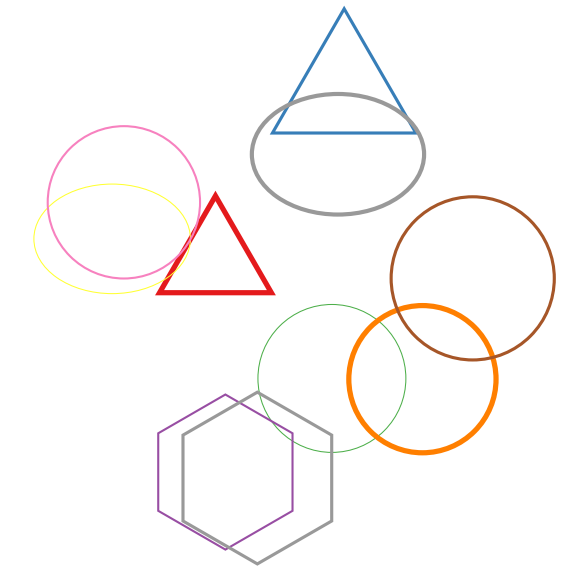[{"shape": "triangle", "thickness": 2.5, "radius": 0.56, "center": [0.373, 0.548]}, {"shape": "triangle", "thickness": 1.5, "radius": 0.72, "center": [0.596, 0.841]}, {"shape": "circle", "thickness": 0.5, "radius": 0.64, "center": [0.575, 0.344]}, {"shape": "hexagon", "thickness": 1, "radius": 0.67, "center": [0.39, 0.182]}, {"shape": "circle", "thickness": 2.5, "radius": 0.64, "center": [0.731, 0.343]}, {"shape": "oval", "thickness": 0.5, "radius": 0.68, "center": [0.194, 0.586]}, {"shape": "circle", "thickness": 1.5, "radius": 0.71, "center": [0.819, 0.517]}, {"shape": "circle", "thickness": 1, "radius": 0.66, "center": [0.215, 0.649]}, {"shape": "oval", "thickness": 2, "radius": 0.75, "center": [0.585, 0.732]}, {"shape": "hexagon", "thickness": 1.5, "radius": 0.74, "center": [0.446, 0.171]}]